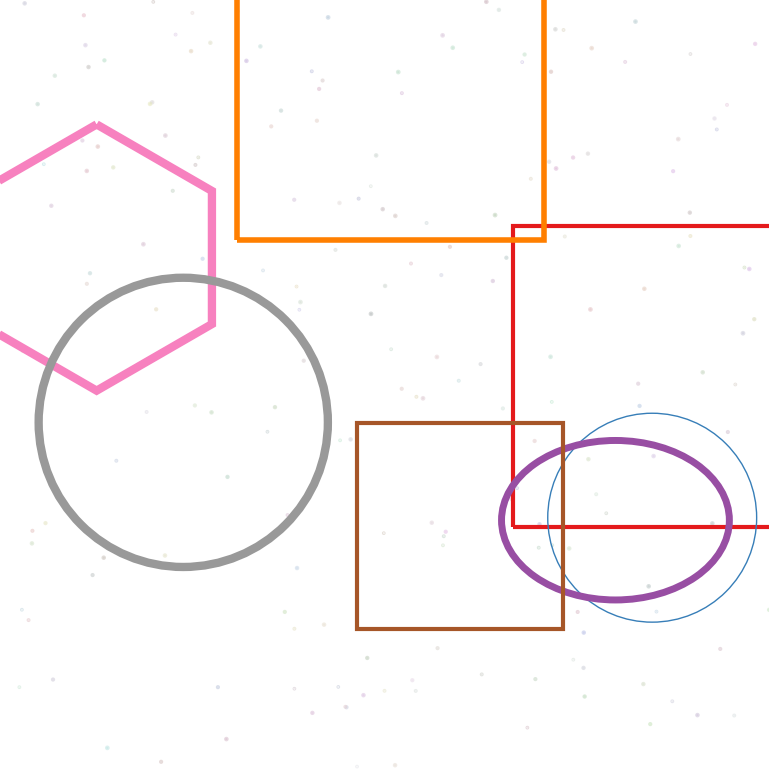[{"shape": "square", "thickness": 1.5, "radius": 0.98, "center": [0.861, 0.511]}, {"shape": "circle", "thickness": 0.5, "radius": 0.68, "center": [0.847, 0.328]}, {"shape": "oval", "thickness": 2.5, "radius": 0.74, "center": [0.799, 0.324]}, {"shape": "square", "thickness": 2, "radius": 1.0, "center": [0.507, 0.888]}, {"shape": "square", "thickness": 1.5, "radius": 0.67, "center": [0.597, 0.317]}, {"shape": "hexagon", "thickness": 3, "radius": 0.86, "center": [0.126, 0.666]}, {"shape": "circle", "thickness": 3, "radius": 0.94, "center": [0.238, 0.451]}]